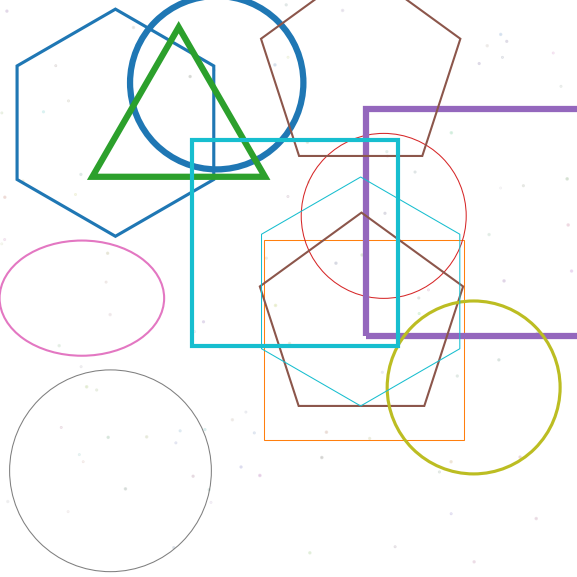[{"shape": "hexagon", "thickness": 1.5, "radius": 0.98, "center": [0.2, 0.787]}, {"shape": "circle", "thickness": 3, "radius": 0.75, "center": [0.375, 0.856]}, {"shape": "square", "thickness": 0.5, "radius": 0.87, "center": [0.63, 0.411]}, {"shape": "triangle", "thickness": 3, "radius": 0.86, "center": [0.309, 0.779]}, {"shape": "circle", "thickness": 0.5, "radius": 0.71, "center": [0.664, 0.625]}, {"shape": "square", "thickness": 3, "radius": 0.98, "center": [0.83, 0.614]}, {"shape": "pentagon", "thickness": 1, "radius": 0.93, "center": [0.626, 0.446]}, {"shape": "pentagon", "thickness": 1, "radius": 0.91, "center": [0.625, 0.876]}, {"shape": "oval", "thickness": 1, "radius": 0.71, "center": [0.142, 0.483]}, {"shape": "circle", "thickness": 0.5, "radius": 0.87, "center": [0.191, 0.184]}, {"shape": "circle", "thickness": 1.5, "radius": 0.75, "center": [0.82, 0.328]}, {"shape": "square", "thickness": 2, "radius": 0.89, "center": [0.511, 0.578]}, {"shape": "hexagon", "thickness": 0.5, "radius": 0.99, "center": [0.625, 0.494]}]